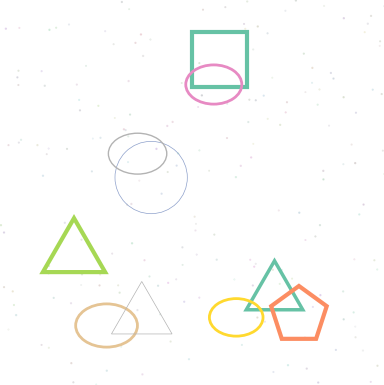[{"shape": "square", "thickness": 3, "radius": 0.36, "center": [0.57, 0.846]}, {"shape": "triangle", "thickness": 2.5, "radius": 0.42, "center": [0.713, 0.238]}, {"shape": "pentagon", "thickness": 3, "radius": 0.38, "center": [0.776, 0.181]}, {"shape": "circle", "thickness": 0.5, "radius": 0.47, "center": [0.393, 0.539]}, {"shape": "oval", "thickness": 2, "radius": 0.36, "center": [0.555, 0.78]}, {"shape": "triangle", "thickness": 3, "radius": 0.47, "center": [0.192, 0.34]}, {"shape": "oval", "thickness": 2, "radius": 0.35, "center": [0.614, 0.176]}, {"shape": "oval", "thickness": 2, "radius": 0.4, "center": [0.277, 0.155]}, {"shape": "triangle", "thickness": 0.5, "radius": 0.45, "center": [0.368, 0.178]}, {"shape": "oval", "thickness": 1, "radius": 0.38, "center": [0.357, 0.601]}]